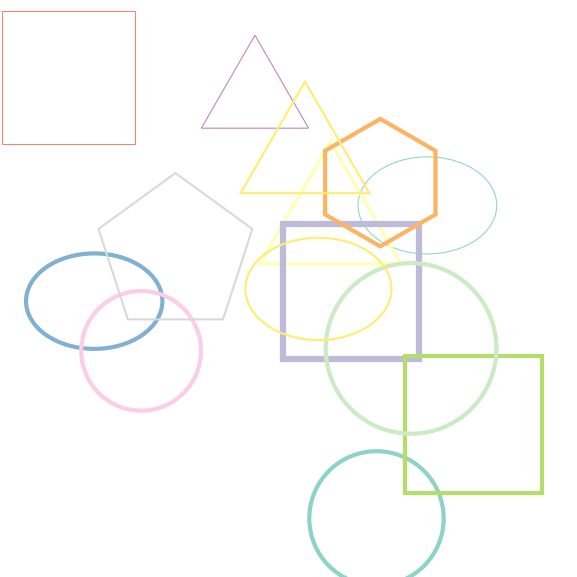[{"shape": "oval", "thickness": 0.5, "radius": 0.6, "center": [0.74, 0.643]}, {"shape": "circle", "thickness": 2, "radius": 0.58, "center": [0.652, 0.101]}, {"shape": "triangle", "thickness": 1.5, "radius": 0.7, "center": [0.572, 0.613]}, {"shape": "square", "thickness": 3, "radius": 0.59, "center": [0.608, 0.494]}, {"shape": "square", "thickness": 0.5, "radius": 0.58, "center": [0.118, 0.865]}, {"shape": "oval", "thickness": 2, "radius": 0.59, "center": [0.163, 0.478]}, {"shape": "hexagon", "thickness": 2, "radius": 0.55, "center": [0.659, 0.683]}, {"shape": "square", "thickness": 2, "radius": 0.59, "center": [0.82, 0.264]}, {"shape": "circle", "thickness": 2, "radius": 0.52, "center": [0.244, 0.392]}, {"shape": "pentagon", "thickness": 1, "radius": 0.7, "center": [0.304, 0.559]}, {"shape": "triangle", "thickness": 0.5, "radius": 0.54, "center": [0.441, 0.831]}, {"shape": "circle", "thickness": 2, "radius": 0.74, "center": [0.712, 0.396]}, {"shape": "oval", "thickness": 1, "radius": 0.63, "center": [0.551, 0.499]}, {"shape": "triangle", "thickness": 1, "radius": 0.64, "center": [0.528, 0.729]}]